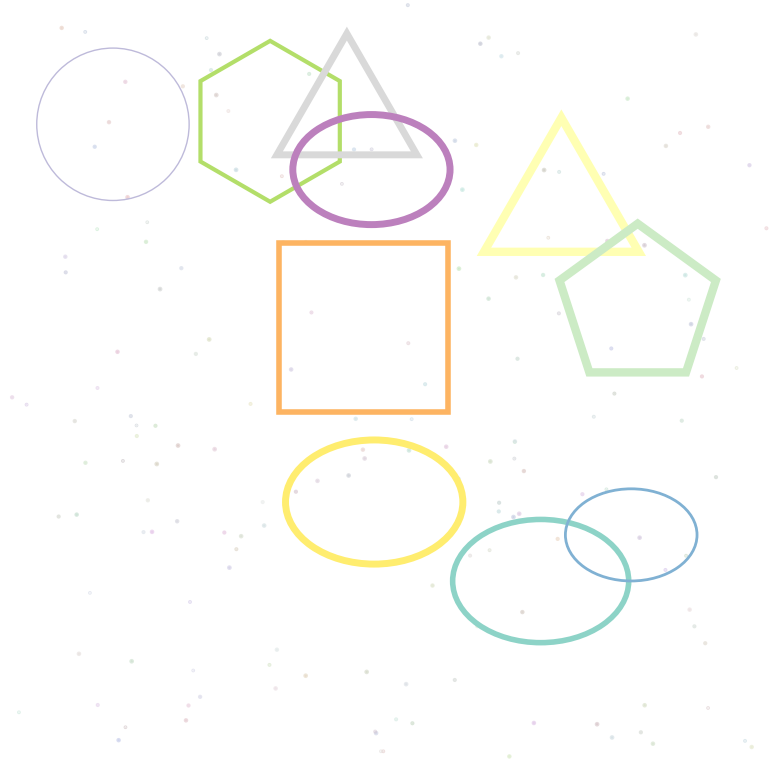[{"shape": "oval", "thickness": 2, "radius": 0.57, "center": [0.702, 0.245]}, {"shape": "triangle", "thickness": 3, "radius": 0.58, "center": [0.729, 0.731]}, {"shape": "circle", "thickness": 0.5, "radius": 0.49, "center": [0.147, 0.839]}, {"shape": "oval", "thickness": 1, "radius": 0.43, "center": [0.82, 0.305]}, {"shape": "square", "thickness": 2, "radius": 0.55, "center": [0.472, 0.575]}, {"shape": "hexagon", "thickness": 1.5, "radius": 0.52, "center": [0.351, 0.842]}, {"shape": "triangle", "thickness": 2.5, "radius": 0.52, "center": [0.45, 0.851]}, {"shape": "oval", "thickness": 2.5, "radius": 0.51, "center": [0.482, 0.78]}, {"shape": "pentagon", "thickness": 3, "radius": 0.53, "center": [0.828, 0.603]}, {"shape": "oval", "thickness": 2.5, "radius": 0.58, "center": [0.486, 0.348]}]